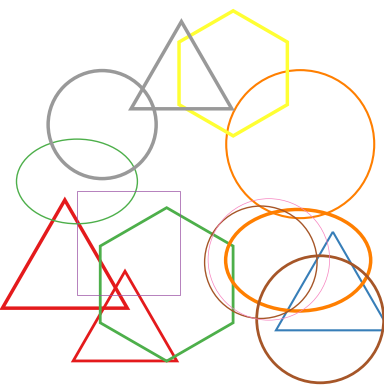[{"shape": "triangle", "thickness": 2, "radius": 0.78, "center": [0.325, 0.14]}, {"shape": "triangle", "thickness": 2.5, "radius": 0.94, "center": [0.168, 0.293]}, {"shape": "triangle", "thickness": 1.5, "radius": 0.85, "center": [0.865, 0.227]}, {"shape": "hexagon", "thickness": 2, "radius": 1.0, "center": [0.433, 0.261]}, {"shape": "oval", "thickness": 1, "radius": 0.79, "center": [0.2, 0.529]}, {"shape": "square", "thickness": 0.5, "radius": 0.67, "center": [0.333, 0.369]}, {"shape": "oval", "thickness": 2.5, "radius": 0.94, "center": [0.774, 0.324]}, {"shape": "circle", "thickness": 1.5, "radius": 0.96, "center": [0.78, 0.626]}, {"shape": "hexagon", "thickness": 2.5, "radius": 0.81, "center": [0.606, 0.809]}, {"shape": "circle", "thickness": 2, "radius": 0.82, "center": [0.832, 0.171]}, {"shape": "circle", "thickness": 1, "radius": 0.73, "center": [0.677, 0.319]}, {"shape": "circle", "thickness": 0.5, "radius": 0.79, "center": [0.698, 0.326]}, {"shape": "triangle", "thickness": 2.5, "radius": 0.76, "center": [0.471, 0.793]}, {"shape": "circle", "thickness": 2.5, "radius": 0.7, "center": [0.265, 0.676]}]